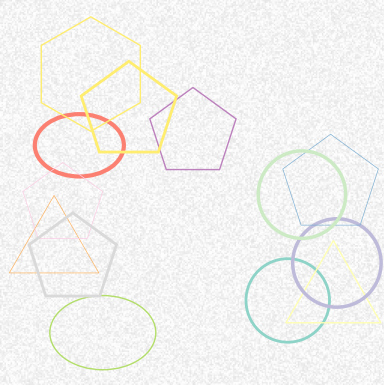[{"shape": "circle", "thickness": 2, "radius": 0.54, "center": [0.747, 0.22]}, {"shape": "triangle", "thickness": 1, "radius": 0.71, "center": [0.866, 0.233]}, {"shape": "circle", "thickness": 2.5, "radius": 0.57, "center": [0.875, 0.317]}, {"shape": "oval", "thickness": 3, "radius": 0.58, "center": [0.206, 0.623]}, {"shape": "pentagon", "thickness": 0.5, "radius": 0.65, "center": [0.859, 0.521]}, {"shape": "triangle", "thickness": 0.5, "radius": 0.67, "center": [0.14, 0.358]}, {"shape": "oval", "thickness": 1, "radius": 0.69, "center": [0.267, 0.136]}, {"shape": "pentagon", "thickness": 0.5, "radius": 0.55, "center": [0.163, 0.469]}, {"shape": "pentagon", "thickness": 2, "radius": 0.6, "center": [0.189, 0.328]}, {"shape": "pentagon", "thickness": 1, "radius": 0.59, "center": [0.501, 0.655]}, {"shape": "circle", "thickness": 2.5, "radius": 0.57, "center": [0.784, 0.495]}, {"shape": "pentagon", "thickness": 2, "radius": 0.65, "center": [0.335, 0.71]}, {"shape": "hexagon", "thickness": 1, "radius": 0.74, "center": [0.236, 0.808]}]